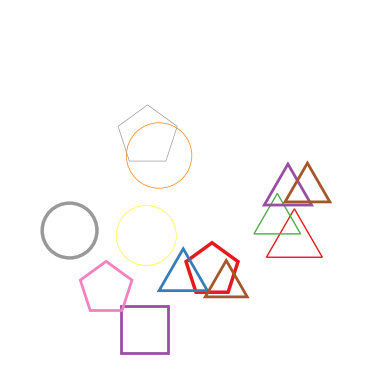[{"shape": "triangle", "thickness": 1, "radius": 0.42, "center": [0.765, 0.374]}, {"shape": "pentagon", "thickness": 2.5, "radius": 0.36, "center": [0.551, 0.298]}, {"shape": "triangle", "thickness": 2, "radius": 0.36, "center": [0.476, 0.281]}, {"shape": "triangle", "thickness": 1, "radius": 0.35, "center": [0.72, 0.427]}, {"shape": "triangle", "thickness": 2, "radius": 0.35, "center": [0.748, 0.503]}, {"shape": "square", "thickness": 2, "radius": 0.3, "center": [0.375, 0.144]}, {"shape": "circle", "thickness": 0.5, "radius": 0.42, "center": [0.413, 0.596]}, {"shape": "circle", "thickness": 0.5, "radius": 0.39, "center": [0.38, 0.388]}, {"shape": "triangle", "thickness": 2, "radius": 0.34, "center": [0.799, 0.509]}, {"shape": "triangle", "thickness": 2, "radius": 0.31, "center": [0.588, 0.26]}, {"shape": "pentagon", "thickness": 2, "radius": 0.35, "center": [0.276, 0.251]}, {"shape": "circle", "thickness": 2.5, "radius": 0.36, "center": [0.181, 0.401]}, {"shape": "pentagon", "thickness": 0.5, "radius": 0.4, "center": [0.383, 0.647]}]